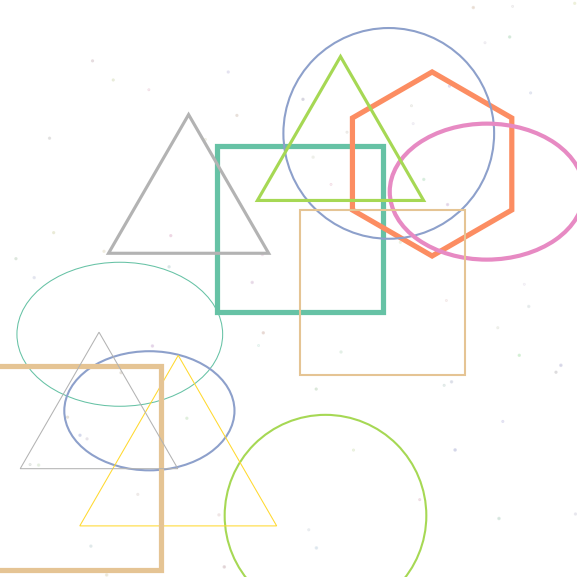[{"shape": "oval", "thickness": 0.5, "radius": 0.89, "center": [0.207, 0.42]}, {"shape": "square", "thickness": 2.5, "radius": 0.72, "center": [0.52, 0.603]}, {"shape": "hexagon", "thickness": 2.5, "radius": 0.8, "center": [0.748, 0.715]}, {"shape": "oval", "thickness": 1, "radius": 0.74, "center": [0.259, 0.288]}, {"shape": "circle", "thickness": 1, "radius": 0.91, "center": [0.673, 0.768]}, {"shape": "oval", "thickness": 2, "radius": 0.84, "center": [0.843, 0.667]}, {"shape": "circle", "thickness": 1, "radius": 0.87, "center": [0.564, 0.106]}, {"shape": "triangle", "thickness": 1.5, "radius": 0.83, "center": [0.59, 0.735]}, {"shape": "triangle", "thickness": 0.5, "radius": 0.98, "center": [0.309, 0.187]}, {"shape": "square", "thickness": 1, "radius": 0.72, "center": [0.663, 0.492]}, {"shape": "square", "thickness": 2.5, "radius": 0.88, "center": [0.103, 0.189]}, {"shape": "triangle", "thickness": 0.5, "radius": 0.79, "center": [0.171, 0.266]}, {"shape": "triangle", "thickness": 1.5, "radius": 0.8, "center": [0.327, 0.641]}]